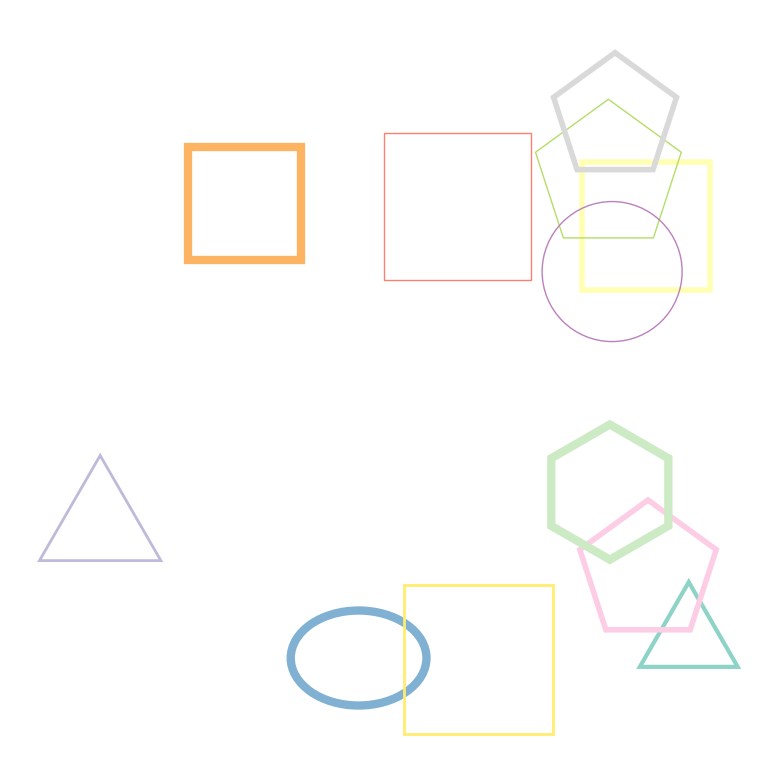[{"shape": "triangle", "thickness": 1.5, "radius": 0.37, "center": [0.895, 0.171]}, {"shape": "square", "thickness": 2, "radius": 0.42, "center": [0.839, 0.707]}, {"shape": "triangle", "thickness": 1, "radius": 0.46, "center": [0.13, 0.317]}, {"shape": "square", "thickness": 0.5, "radius": 0.47, "center": [0.594, 0.732]}, {"shape": "oval", "thickness": 3, "radius": 0.44, "center": [0.466, 0.145]}, {"shape": "square", "thickness": 3, "radius": 0.37, "center": [0.317, 0.735]}, {"shape": "pentagon", "thickness": 0.5, "radius": 0.5, "center": [0.79, 0.772]}, {"shape": "pentagon", "thickness": 2, "radius": 0.47, "center": [0.842, 0.257]}, {"shape": "pentagon", "thickness": 2, "radius": 0.42, "center": [0.799, 0.848]}, {"shape": "circle", "thickness": 0.5, "radius": 0.45, "center": [0.795, 0.647]}, {"shape": "hexagon", "thickness": 3, "radius": 0.44, "center": [0.792, 0.361]}, {"shape": "square", "thickness": 1, "radius": 0.48, "center": [0.621, 0.143]}]